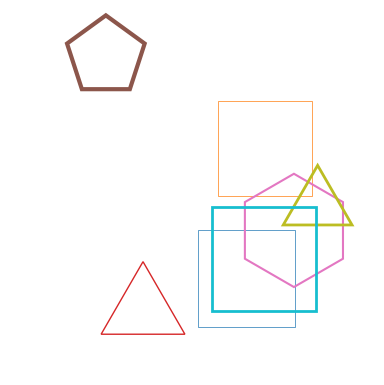[{"shape": "square", "thickness": 0.5, "radius": 0.63, "center": [0.64, 0.276]}, {"shape": "square", "thickness": 0.5, "radius": 0.62, "center": [0.688, 0.615]}, {"shape": "triangle", "thickness": 1, "radius": 0.63, "center": [0.371, 0.195]}, {"shape": "pentagon", "thickness": 3, "radius": 0.53, "center": [0.275, 0.854]}, {"shape": "hexagon", "thickness": 1.5, "radius": 0.74, "center": [0.763, 0.402]}, {"shape": "triangle", "thickness": 2, "radius": 0.52, "center": [0.825, 0.467]}, {"shape": "square", "thickness": 2, "radius": 0.68, "center": [0.685, 0.327]}]